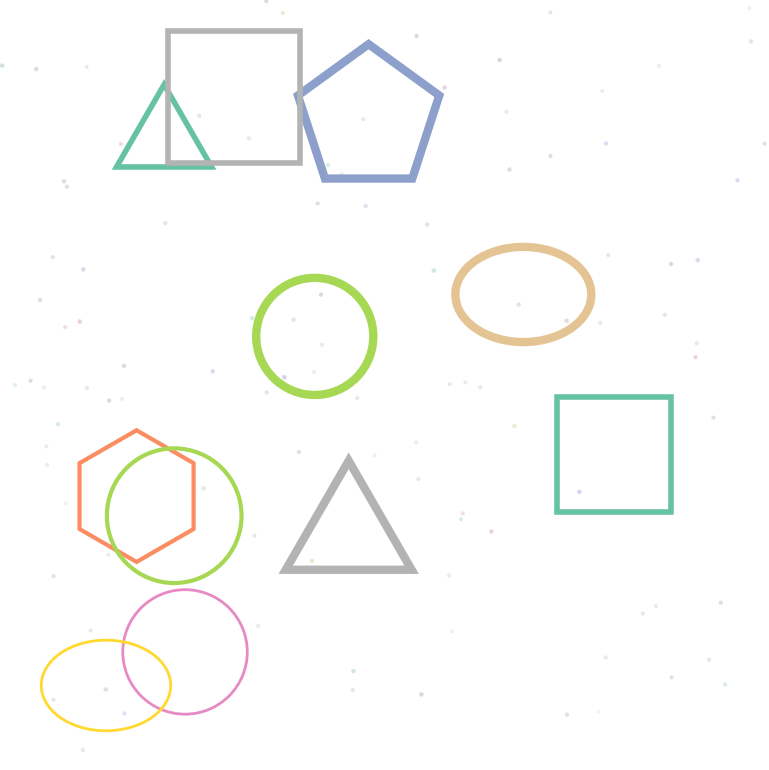[{"shape": "triangle", "thickness": 2, "radius": 0.36, "center": [0.213, 0.819]}, {"shape": "square", "thickness": 2, "radius": 0.37, "center": [0.797, 0.41]}, {"shape": "hexagon", "thickness": 1.5, "radius": 0.43, "center": [0.177, 0.356]}, {"shape": "pentagon", "thickness": 3, "radius": 0.48, "center": [0.479, 0.846]}, {"shape": "circle", "thickness": 1, "radius": 0.4, "center": [0.24, 0.153]}, {"shape": "circle", "thickness": 3, "radius": 0.38, "center": [0.409, 0.563]}, {"shape": "circle", "thickness": 1.5, "radius": 0.44, "center": [0.226, 0.33]}, {"shape": "oval", "thickness": 1, "radius": 0.42, "center": [0.138, 0.11]}, {"shape": "oval", "thickness": 3, "radius": 0.44, "center": [0.68, 0.618]}, {"shape": "triangle", "thickness": 3, "radius": 0.47, "center": [0.453, 0.307]}, {"shape": "square", "thickness": 2, "radius": 0.43, "center": [0.304, 0.874]}]